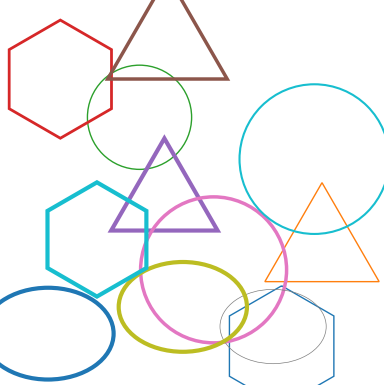[{"shape": "oval", "thickness": 3, "radius": 0.85, "center": [0.125, 0.133]}, {"shape": "hexagon", "thickness": 1, "radius": 0.78, "center": [0.732, 0.101]}, {"shape": "triangle", "thickness": 1, "radius": 0.86, "center": [0.836, 0.354]}, {"shape": "circle", "thickness": 1, "radius": 0.68, "center": [0.362, 0.695]}, {"shape": "hexagon", "thickness": 2, "radius": 0.77, "center": [0.157, 0.794]}, {"shape": "triangle", "thickness": 3, "radius": 0.8, "center": [0.427, 0.481]}, {"shape": "triangle", "thickness": 2.5, "radius": 0.9, "center": [0.435, 0.884]}, {"shape": "circle", "thickness": 2.5, "radius": 0.95, "center": [0.555, 0.299]}, {"shape": "oval", "thickness": 0.5, "radius": 0.69, "center": [0.709, 0.152]}, {"shape": "oval", "thickness": 3, "radius": 0.83, "center": [0.475, 0.203]}, {"shape": "hexagon", "thickness": 3, "radius": 0.74, "center": [0.252, 0.378]}, {"shape": "circle", "thickness": 1.5, "radius": 0.97, "center": [0.817, 0.587]}]